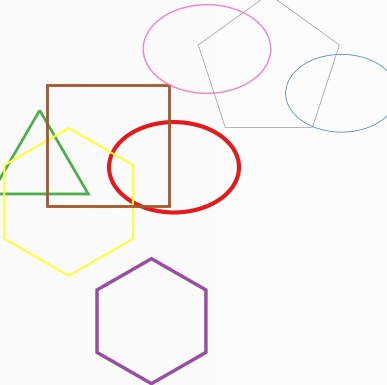[{"shape": "oval", "thickness": 3, "radius": 0.84, "center": [0.449, 0.566]}, {"shape": "oval", "thickness": 0.5, "radius": 0.72, "center": [0.881, 0.758]}, {"shape": "triangle", "thickness": 2, "radius": 0.72, "center": [0.102, 0.569]}, {"shape": "hexagon", "thickness": 2.5, "radius": 0.81, "center": [0.391, 0.166]}, {"shape": "hexagon", "thickness": 1.5, "radius": 0.96, "center": [0.177, 0.475]}, {"shape": "square", "thickness": 2, "radius": 0.79, "center": [0.278, 0.622]}, {"shape": "oval", "thickness": 1, "radius": 0.82, "center": [0.534, 0.873]}, {"shape": "pentagon", "thickness": 0.5, "radius": 0.96, "center": [0.694, 0.824]}]